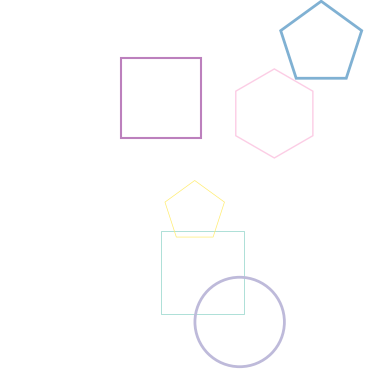[{"shape": "square", "thickness": 0.5, "radius": 0.54, "center": [0.527, 0.293]}, {"shape": "circle", "thickness": 2, "radius": 0.58, "center": [0.623, 0.164]}, {"shape": "pentagon", "thickness": 2, "radius": 0.55, "center": [0.834, 0.886]}, {"shape": "hexagon", "thickness": 1, "radius": 0.58, "center": [0.713, 0.705]}, {"shape": "square", "thickness": 1.5, "radius": 0.52, "center": [0.418, 0.746]}, {"shape": "pentagon", "thickness": 0.5, "radius": 0.41, "center": [0.506, 0.45]}]